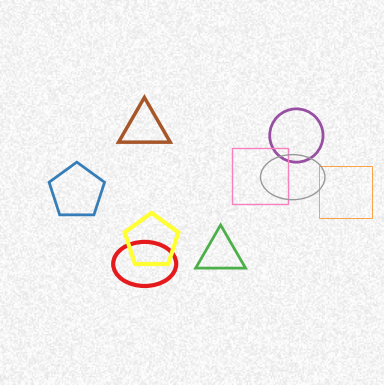[{"shape": "oval", "thickness": 3, "radius": 0.41, "center": [0.376, 0.314]}, {"shape": "pentagon", "thickness": 2, "radius": 0.38, "center": [0.2, 0.503]}, {"shape": "triangle", "thickness": 2, "radius": 0.37, "center": [0.573, 0.341]}, {"shape": "circle", "thickness": 2, "radius": 0.35, "center": [0.77, 0.648]}, {"shape": "square", "thickness": 0.5, "radius": 0.34, "center": [0.897, 0.501]}, {"shape": "pentagon", "thickness": 3, "radius": 0.37, "center": [0.394, 0.374]}, {"shape": "triangle", "thickness": 2.5, "radius": 0.39, "center": [0.375, 0.669]}, {"shape": "square", "thickness": 1, "radius": 0.37, "center": [0.675, 0.544]}, {"shape": "oval", "thickness": 1, "radius": 0.42, "center": [0.76, 0.54]}]